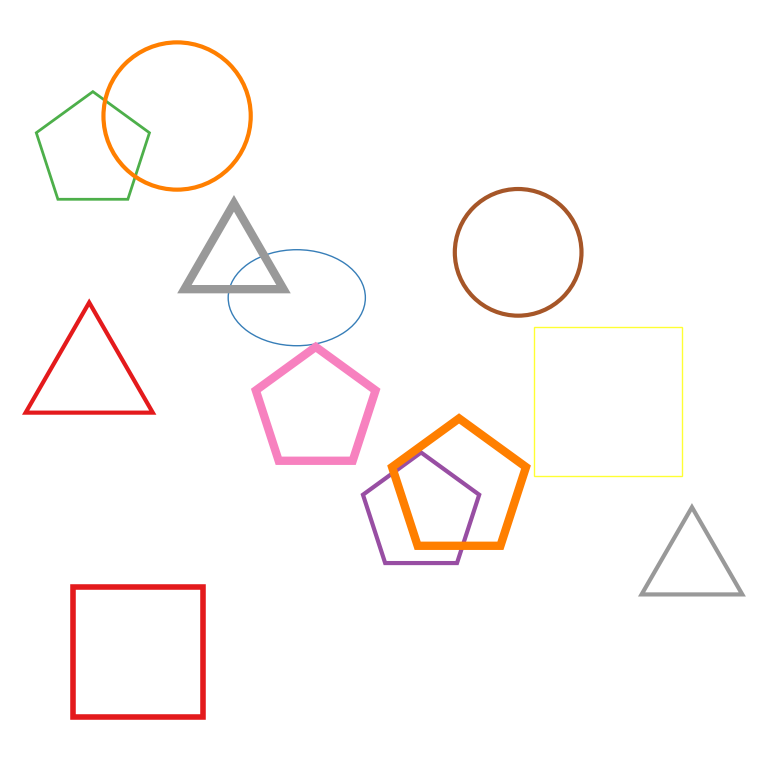[{"shape": "triangle", "thickness": 1.5, "radius": 0.48, "center": [0.116, 0.512]}, {"shape": "square", "thickness": 2, "radius": 0.42, "center": [0.18, 0.153]}, {"shape": "oval", "thickness": 0.5, "radius": 0.45, "center": [0.385, 0.613]}, {"shape": "pentagon", "thickness": 1, "radius": 0.39, "center": [0.121, 0.804]}, {"shape": "pentagon", "thickness": 1.5, "radius": 0.4, "center": [0.547, 0.333]}, {"shape": "pentagon", "thickness": 3, "radius": 0.46, "center": [0.596, 0.365]}, {"shape": "circle", "thickness": 1.5, "radius": 0.48, "center": [0.23, 0.849]}, {"shape": "square", "thickness": 0.5, "radius": 0.48, "center": [0.789, 0.478]}, {"shape": "circle", "thickness": 1.5, "radius": 0.41, "center": [0.673, 0.672]}, {"shape": "pentagon", "thickness": 3, "radius": 0.41, "center": [0.41, 0.468]}, {"shape": "triangle", "thickness": 3, "radius": 0.37, "center": [0.304, 0.662]}, {"shape": "triangle", "thickness": 1.5, "radius": 0.38, "center": [0.899, 0.266]}]